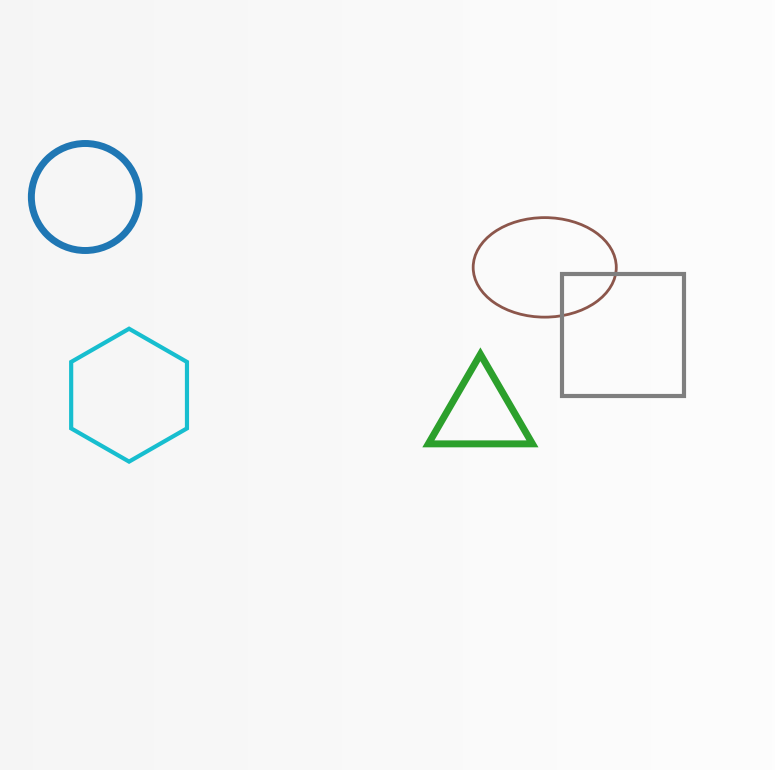[{"shape": "circle", "thickness": 2.5, "radius": 0.35, "center": [0.11, 0.744]}, {"shape": "triangle", "thickness": 2.5, "radius": 0.39, "center": [0.62, 0.462]}, {"shape": "oval", "thickness": 1, "radius": 0.46, "center": [0.703, 0.653]}, {"shape": "square", "thickness": 1.5, "radius": 0.4, "center": [0.804, 0.565]}, {"shape": "hexagon", "thickness": 1.5, "radius": 0.43, "center": [0.167, 0.487]}]